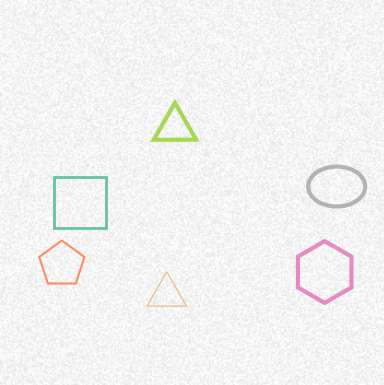[{"shape": "square", "thickness": 2, "radius": 0.33, "center": [0.208, 0.473]}, {"shape": "pentagon", "thickness": 1.5, "radius": 0.31, "center": [0.161, 0.314]}, {"shape": "hexagon", "thickness": 3, "radius": 0.4, "center": [0.843, 0.293]}, {"shape": "triangle", "thickness": 3, "radius": 0.32, "center": [0.454, 0.669]}, {"shape": "triangle", "thickness": 1, "radius": 0.3, "center": [0.433, 0.235]}, {"shape": "oval", "thickness": 3, "radius": 0.37, "center": [0.875, 0.515]}]